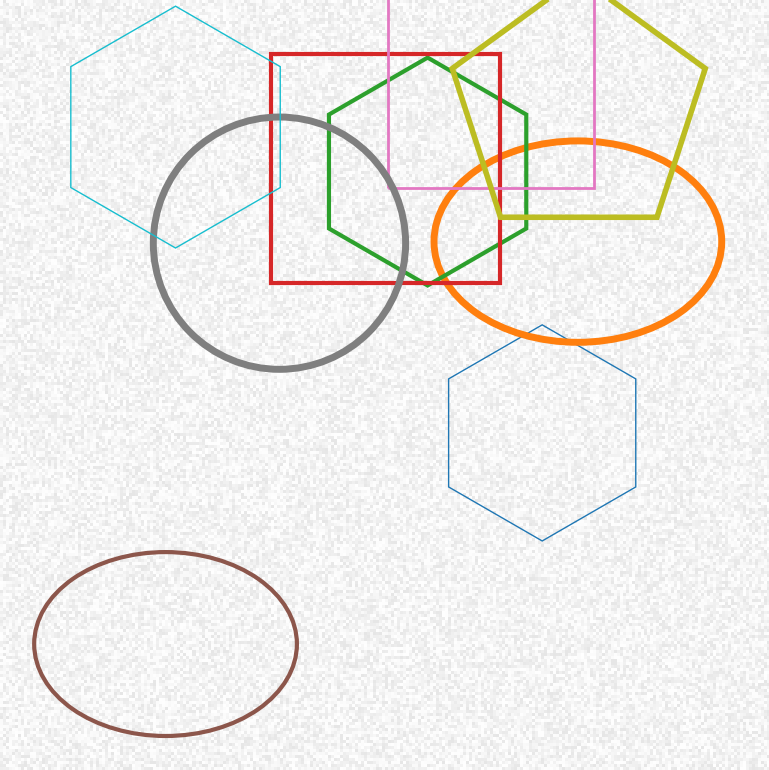[{"shape": "hexagon", "thickness": 0.5, "radius": 0.7, "center": [0.704, 0.438]}, {"shape": "oval", "thickness": 2.5, "radius": 0.93, "center": [0.75, 0.686]}, {"shape": "hexagon", "thickness": 1.5, "radius": 0.74, "center": [0.555, 0.777]}, {"shape": "square", "thickness": 1.5, "radius": 0.74, "center": [0.501, 0.781]}, {"shape": "oval", "thickness": 1.5, "radius": 0.85, "center": [0.215, 0.164]}, {"shape": "square", "thickness": 1, "radius": 0.67, "center": [0.638, 0.889]}, {"shape": "circle", "thickness": 2.5, "radius": 0.82, "center": [0.363, 0.684]}, {"shape": "pentagon", "thickness": 2, "radius": 0.86, "center": [0.752, 0.858]}, {"shape": "hexagon", "thickness": 0.5, "radius": 0.79, "center": [0.228, 0.835]}]